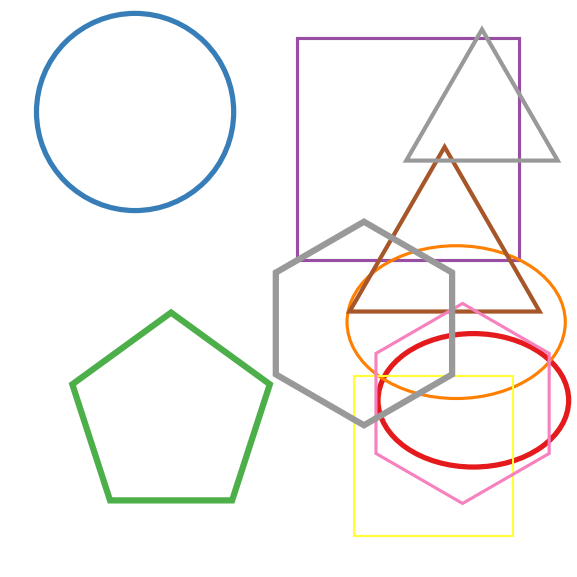[{"shape": "oval", "thickness": 2.5, "radius": 0.83, "center": [0.82, 0.306]}, {"shape": "circle", "thickness": 2.5, "radius": 0.85, "center": [0.234, 0.805]}, {"shape": "pentagon", "thickness": 3, "radius": 0.9, "center": [0.296, 0.278]}, {"shape": "square", "thickness": 1.5, "radius": 0.96, "center": [0.706, 0.741]}, {"shape": "oval", "thickness": 1.5, "radius": 0.94, "center": [0.79, 0.441]}, {"shape": "square", "thickness": 1, "radius": 0.69, "center": [0.751, 0.21]}, {"shape": "triangle", "thickness": 2, "radius": 0.95, "center": [0.77, 0.555]}, {"shape": "hexagon", "thickness": 1.5, "radius": 0.87, "center": [0.801, 0.301]}, {"shape": "triangle", "thickness": 2, "radius": 0.76, "center": [0.835, 0.797]}, {"shape": "hexagon", "thickness": 3, "radius": 0.88, "center": [0.63, 0.439]}]